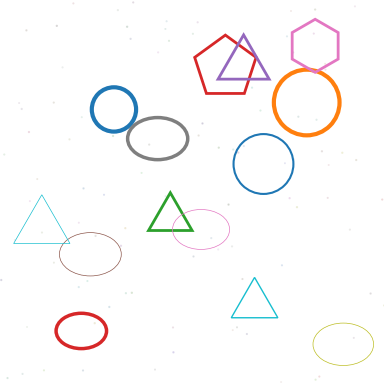[{"shape": "circle", "thickness": 1.5, "radius": 0.39, "center": [0.684, 0.574]}, {"shape": "circle", "thickness": 3, "radius": 0.29, "center": [0.296, 0.716]}, {"shape": "circle", "thickness": 3, "radius": 0.43, "center": [0.797, 0.734]}, {"shape": "triangle", "thickness": 2, "radius": 0.33, "center": [0.442, 0.434]}, {"shape": "oval", "thickness": 2.5, "radius": 0.33, "center": [0.211, 0.14]}, {"shape": "pentagon", "thickness": 2, "radius": 0.42, "center": [0.585, 0.825]}, {"shape": "triangle", "thickness": 2, "radius": 0.38, "center": [0.633, 0.833]}, {"shape": "oval", "thickness": 0.5, "radius": 0.4, "center": [0.235, 0.34]}, {"shape": "hexagon", "thickness": 2, "radius": 0.34, "center": [0.819, 0.881]}, {"shape": "oval", "thickness": 0.5, "radius": 0.37, "center": [0.522, 0.404]}, {"shape": "oval", "thickness": 2.5, "radius": 0.39, "center": [0.41, 0.64]}, {"shape": "oval", "thickness": 0.5, "radius": 0.39, "center": [0.892, 0.106]}, {"shape": "triangle", "thickness": 1, "radius": 0.35, "center": [0.661, 0.21]}, {"shape": "triangle", "thickness": 0.5, "radius": 0.42, "center": [0.109, 0.41]}]